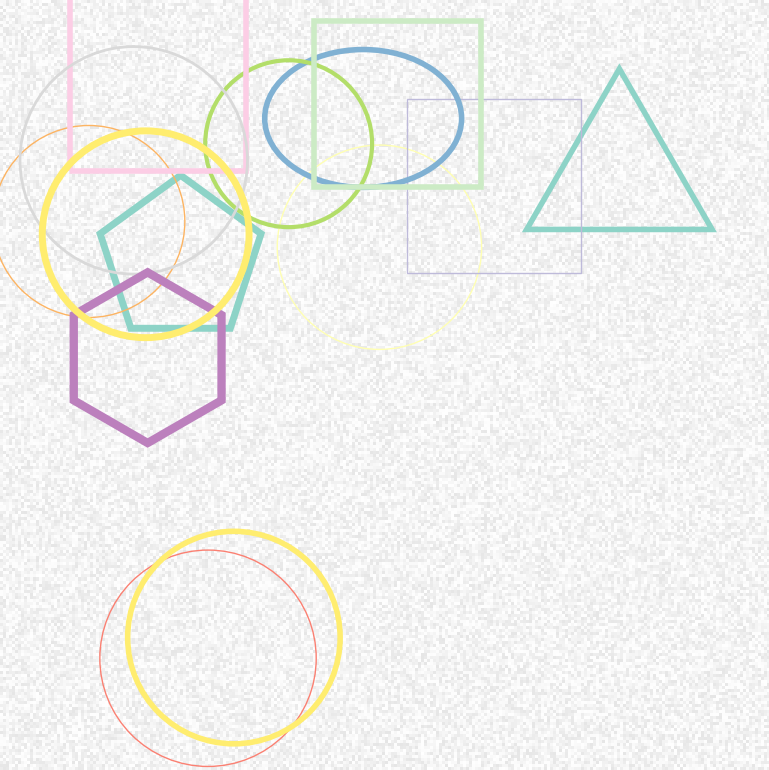[{"shape": "triangle", "thickness": 2, "radius": 0.7, "center": [0.804, 0.772]}, {"shape": "pentagon", "thickness": 2.5, "radius": 0.55, "center": [0.235, 0.663]}, {"shape": "circle", "thickness": 0.5, "radius": 0.66, "center": [0.493, 0.679]}, {"shape": "square", "thickness": 0.5, "radius": 0.56, "center": [0.641, 0.758]}, {"shape": "circle", "thickness": 0.5, "radius": 0.7, "center": [0.27, 0.145]}, {"shape": "oval", "thickness": 2, "radius": 0.64, "center": [0.472, 0.846]}, {"shape": "circle", "thickness": 0.5, "radius": 0.62, "center": [0.115, 0.712]}, {"shape": "circle", "thickness": 1.5, "radius": 0.54, "center": [0.375, 0.813]}, {"shape": "square", "thickness": 2, "radius": 0.57, "center": [0.206, 0.892]}, {"shape": "circle", "thickness": 1, "radius": 0.74, "center": [0.174, 0.792]}, {"shape": "hexagon", "thickness": 3, "radius": 0.55, "center": [0.192, 0.535]}, {"shape": "square", "thickness": 2, "radius": 0.54, "center": [0.516, 0.865]}, {"shape": "circle", "thickness": 2, "radius": 0.69, "center": [0.304, 0.172]}, {"shape": "circle", "thickness": 2.5, "radius": 0.67, "center": [0.189, 0.696]}]